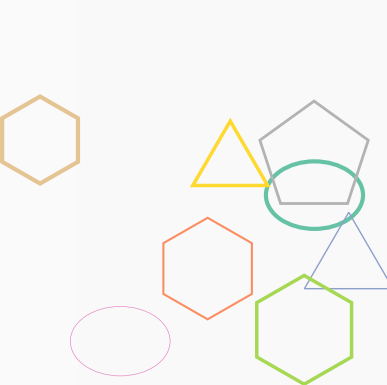[{"shape": "oval", "thickness": 3, "radius": 0.63, "center": [0.812, 0.493]}, {"shape": "hexagon", "thickness": 1.5, "radius": 0.66, "center": [0.536, 0.302]}, {"shape": "triangle", "thickness": 1, "radius": 0.66, "center": [0.9, 0.316]}, {"shape": "oval", "thickness": 0.5, "radius": 0.64, "center": [0.31, 0.114]}, {"shape": "hexagon", "thickness": 2.5, "radius": 0.71, "center": [0.785, 0.143]}, {"shape": "triangle", "thickness": 2.5, "radius": 0.56, "center": [0.594, 0.574]}, {"shape": "hexagon", "thickness": 3, "radius": 0.56, "center": [0.103, 0.636]}, {"shape": "pentagon", "thickness": 2, "radius": 0.74, "center": [0.811, 0.59]}]